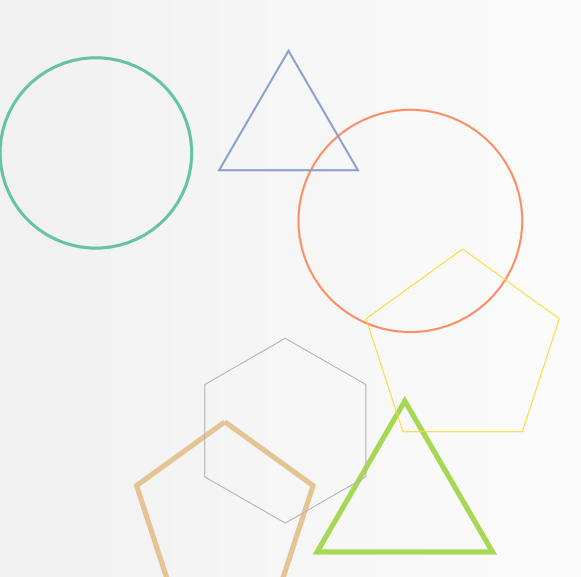[{"shape": "circle", "thickness": 1.5, "radius": 0.82, "center": [0.165, 0.734]}, {"shape": "circle", "thickness": 1, "radius": 0.96, "center": [0.706, 0.617]}, {"shape": "triangle", "thickness": 1, "radius": 0.69, "center": [0.496, 0.773]}, {"shape": "triangle", "thickness": 2.5, "radius": 0.87, "center": [0.696, 0.13]}, {"shape": "pentagon", "thickness": 0.5, "radius": 0.87, "center": [0.796, 0.393]}, {"shape": "pentagon", "thickness": 2.5, "radius": 0.8, "center": [0.387, 0.109]}, {"shape": "hexagon", "thickness": 0.5, "radius": 0.8, "center": [0.491, 0.253]}]